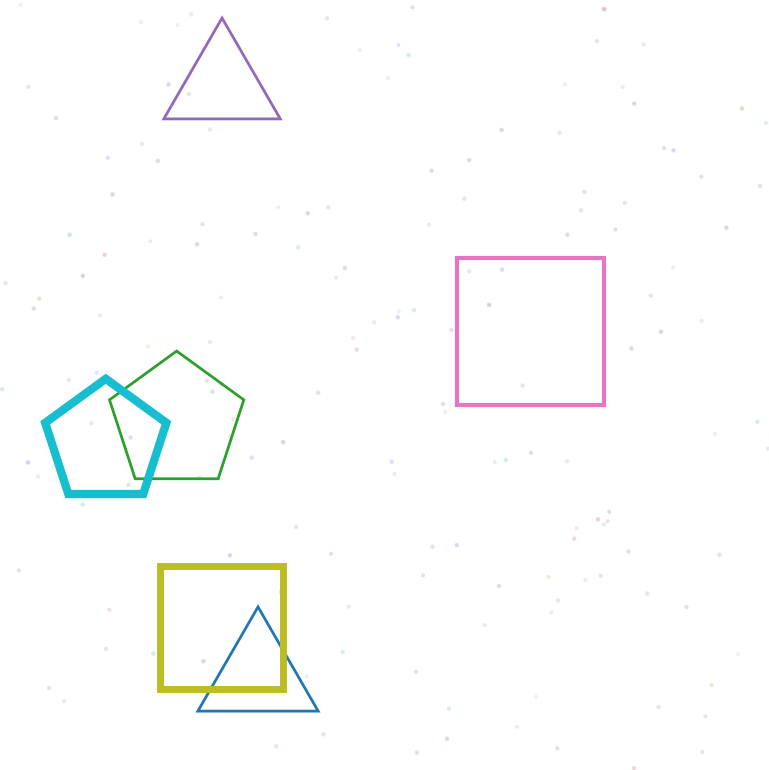[{"shape": "triangle", "thickness": 1, "radius": 0.45, "center": [0.335, 0.122]}, {"shape": "pentagon", "thickness": 1, "radius": 0.46, "center": [0.229, 0.452]}, {"shape": "triangle", "thickness": 1, "radius": 0.44, "center": [0.288, 0.889]}, {"shape": "square", "thickness": 1.5, "radius": 0.48, "center": [0.689, 0.569]}, {"shape": "square", "thickness": 2.5, "radius": 0.4, "center": [0.287, 0.185]}, {"shape": "pentagon", "thickness": 3, "radius": 0.41, "center": [0.137, 0.425]}]